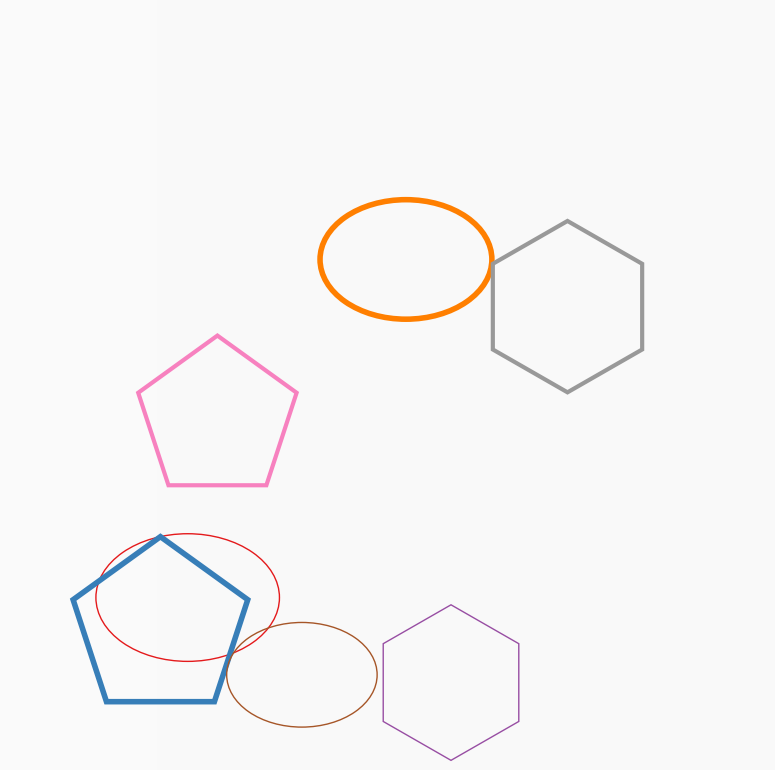[{"shape": "oval", "thickness": 0.5, "radius": 0.59, "center": [0.242, 0.224]}, {"shape": "pentagon", "thickness": 2, "radius": 0.59, "center": [0.207, 0.185]}, {"shape": "hexagon", "thickness": 0.5, "radius": 0.5, "center": [0.582, 0.114]}, {"shape": "oval", "thickness": 2, "radius": 0.55, "center": [0.524, 0.663]}, {"shape": "oval", "thickness": 0.5, "radius": 0.49, "center": [0.39, 0.124]}, {"shape": "pentagon", "thickness": 1.5, "radius": 0.54, "center": [0.281, 0.457]}, {"shape": "hexagon", "thickness": 1.5, "radius": 0.56, "center": [0.732, 0.602]}]